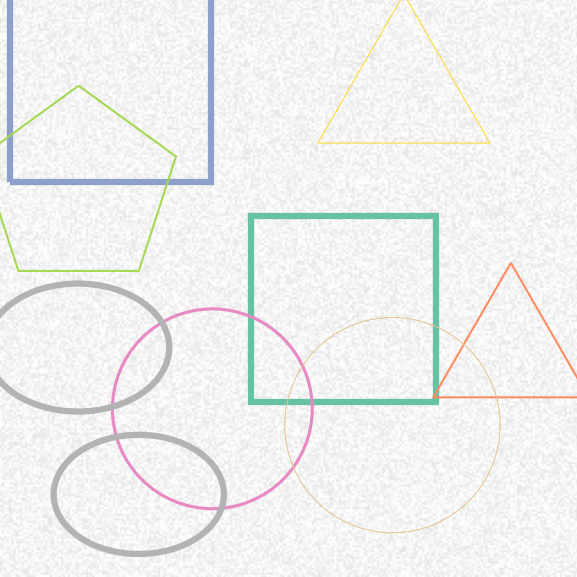[{"shape": "square", "thickness": 3, "radius": 0.8, "center": [0.595, 0.464]}, {"shape": "triangle", "thickness": 1, "radius": 0.78, "center": [0.885, 0.389]}, {"shape": "square", "thickness": 3, "radius": 0.87, "center": [0.192, 0.858]}, {"shape": "circle", "thickness": 1.5, "radius": 0.87, "center": [0.368, 0.291]}, {"shape": "pentagon", "thickness": 1, "radius": 0.89, "center": [0.136, 0.673]}, {"shape": "triangle", "thickness": 0.5, "radius": 0.86, "center": [0.699, 0.837]}, {"shape": "circle", "thickness": 0.5, "radius": 0.93, "center": [0.68, 0.263]}, {"shape": "oval", "thickness": 3, "radius": 0.74, "center": [0.24, 0.143]}, {"shape": "oval", "thickness": 3, "radius": 0.79, "center": [0.135, 0.397]}]